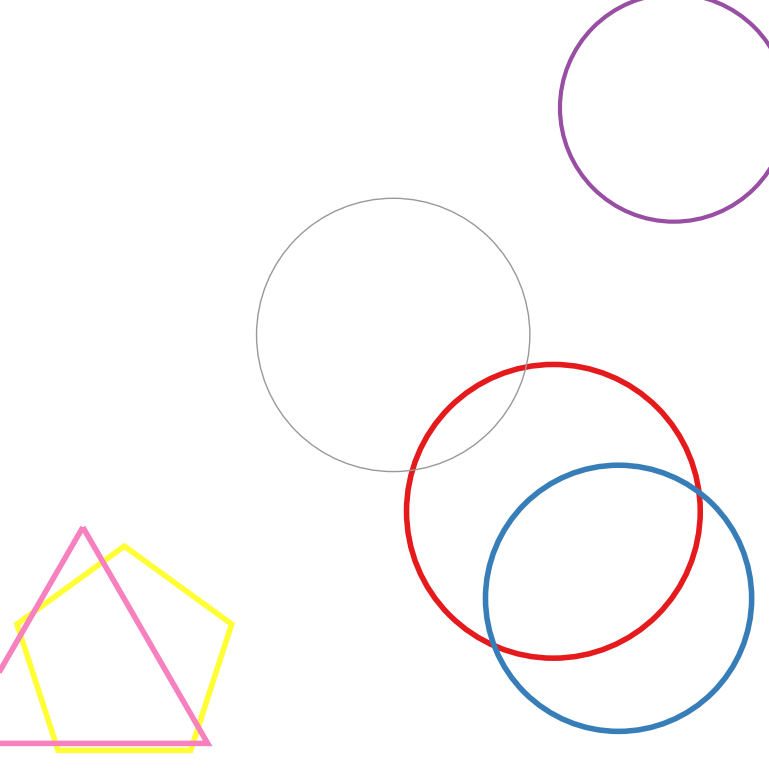[{"shape": "circle", "thickness": 2, "radius": 0.95, "center": [0.719, 0.336]}, {"shape": "circle", "thickness": 2, "radius": 0.86, "center": [0.803, 0.223]}, {"shape": "circle", "thickness": 1.5, "radius": 0.74, "center": [0.875, 0.86]}, {"shape": "pentagon", "thickness": 2, "radius": 0.73, "center": [0.162, 0.144]}, {"shape": "triangle", "thickness": 2, "radius": 0.94, "center": [0.108, 0.128]}, {"shape": "circle", "thickness": 0.5, "radius": 0.89, "center": [0.511, 0.565]}]